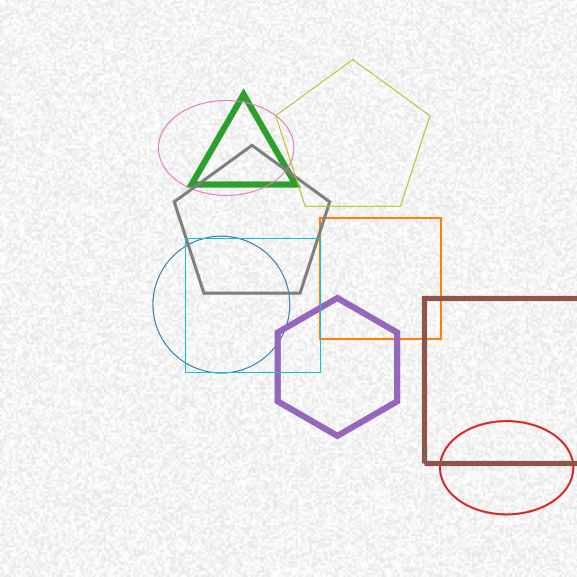[{"shape": "circle", "thickness": 0.5, "radius": 0.59, "center": [0.383, 0.472]}, {"shape": "square", "thickness": 1, "radius": 0.52, "center": [0.659, 0.517]}, {"shape": "triangle", "thickness": 3, "radius": 0.52, "center": [0.422, 0.732]}, {"shape": "oval", "thickness": 1, "radius": 0.58, "center": [0.877, 0.189]}, {"shape": "hexagon", "thickness": 3, "radius": 0.6, "center": [0.584, 0.364]}, {"shape": "square", "thickness": 2.5, "radius": 0.71, "center": [0.876, 0.34]}, {"shape": "oval", "thickness": 0.5, "radius": 0.59, "center": [0.392, 0.743]}, {"shape": "pentagon", "thickness": 1.5, "radius": 0.71, "center": [0.436, 0.606]}, {"shape": "pentagon", "thickness": 0.5, "radius": 0.7, "center": [0.611, 0.756]}, {"shape": "square", "thickness": 0.5, "radius": 0.58, "center": [0.437, 0.471]}]